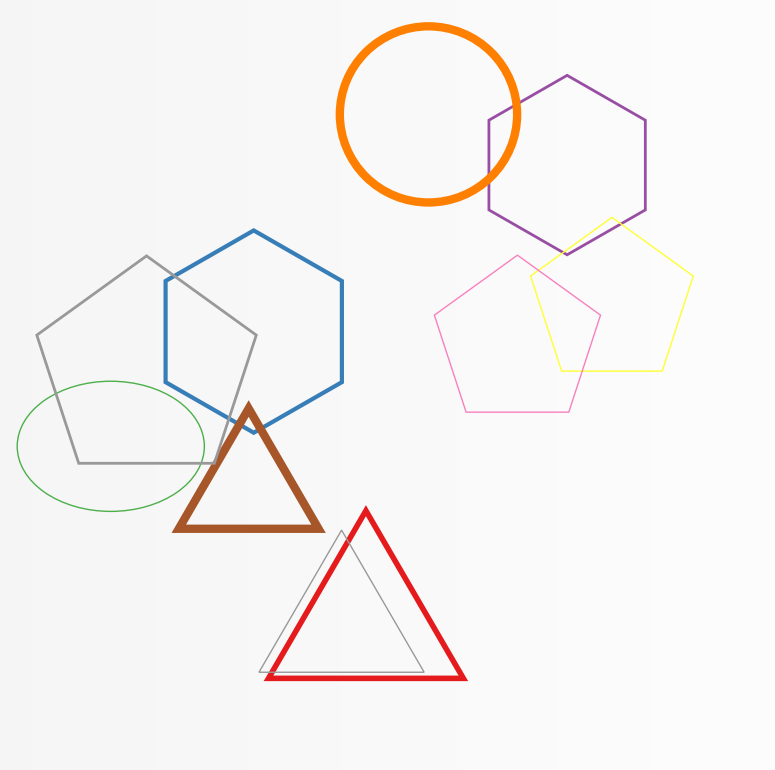[{"shape": "triangle", "thickness": 2, "radius": 0.73, "center": [0.472, 0.192]}, {"shape": "hexagon", "thickness": 1.5, "radius": 0.66, "center": [0.327, 0.569]}, {"shape": "oval", "thickness": 0.5, "radius": 0.6, "center": [0.143, 0.42]}, {"shape": "hexagon", "thickness": 1, "radius": 0.58, "center": [0.732, 0.786]}, {"shape": "circle", "thickness": 3, "radius": 0.57, "center": [0.553, 0.851]}, {"shape": "pentagon", "thickness": 0.5, "radius": 0.55, "center": [0.79, 0.607]}, {"shape": "triangle", "thickness": 3, "radius": 0.52, "center": [0.321, 0.365]}, {"shape": "pentagon", "thickness": 0.5, "radius": 0.56, "center": [0.668, 0.556]}, {"shape": "pentagon", "thickness": 1, "radius": 0.74, "center": [0.189, 0.519]}, {"shape": "triangle", "thickness": 0.5, "radius": 0.62, "center": [0.441, 0.188]}]